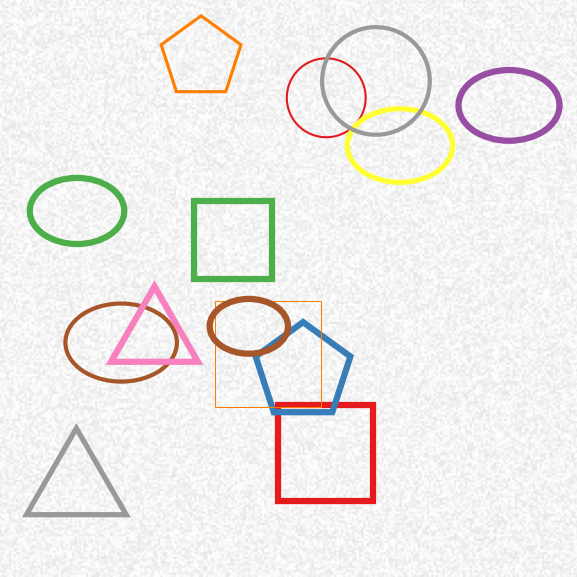[{"shape": "circle", "thickness": 1, "radius": 0.34, "center": [0.565, 0.83]}, {"shape": "square", "thickness": 3, "radius": 0.41, "center": [0.563, 0.215]}, {"shape": "pentagon", "thickness": 3, "radius": 0.43, "center": [0.525, 0.355]}, {"shape": "square", "thickness": 3, "radius": 0.34, "center": [0.403, 0.584]}, {"shape": "oval", "thickness": 3, "radius": 0.41, "center": [0.133, 0.634]}, {"shape": "oval", "thickness": 3, "radius": 0.44, "center": [0.881, 0.817]}, {"shape": "pentagon", "thickness": 1.5, "radius": 0.36, "center": [0.348, 0.899]}, {"shape": "square", "thickness": 0.5, "radius": 0.46, "center": [0.464, 0.386]}, {"shape": "oval", "thickness": 2.5, "radius": 0.46, "center": [0.693, 0.747]}, {"shape": "oval", "thickness": 2, "radius": 0.48, "center": [0.21, 0.406]}, {"shape": "oval", "thickness": 3, "radius": 0.34, "center": [0.431, 0.434]}, {"shape": "triangle", "thickness": 3, "radius": 0.43, "center": [0.267, 0.416]}, {"shape": "circle", "thickness": 2, "radius": 0.47, "center": [0.651, 0.859]}, {"shape": "triangle", "thickness": 2.5, "radius": 0.5, "center": [0.132, 0.158]}]